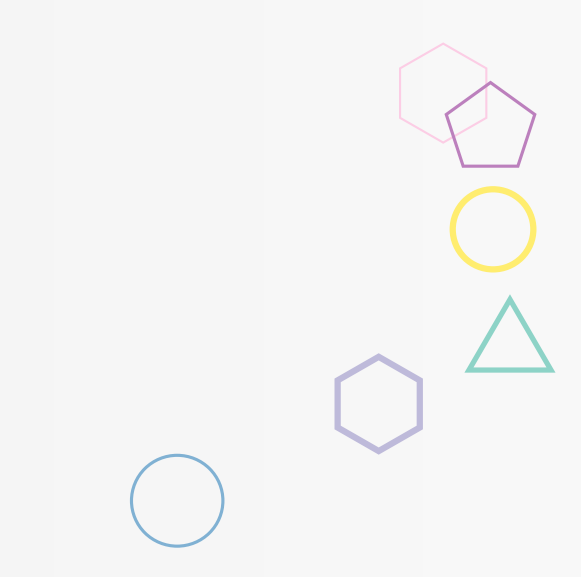[{"shape": "triangle", "thickness": 2.5, "radius": 0.41, "center": [0.877, 0.399]}, {"shape": "hexagon", "thickness": 3, "radius": 0.41, "center": [0.652, 0.3]}, {"shape": "circle", "thickness": 1.5, "radius": 0.39, "center": [0.305, 0.132]}, {"shape": "hexagon", "thickness": 1, "radius": 0.43, "center": [0.762, 0.838]}, {"shape": "pentagon", "thickness": 1.5, "radius": 0.4, "center": [0.844, 0.776]}, {"shape": "circle", "thickness": 3, "radius": 0.35, "center": [0.848, 0.602]}]